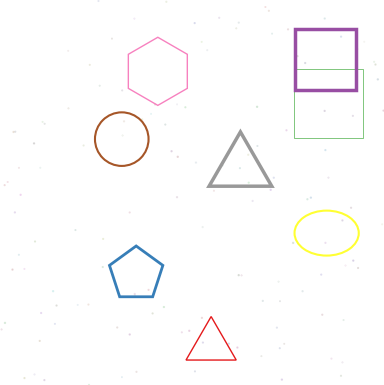[{"shape": "triangle", "thickness": 1, "radius": 0.38, "center": [0.548, 0.102]}, {"shape": "pentagon", "thickness": 2, "radius": 0.36, "center": [0.354, 0.288]}, {"shape": "square", "thickness": 0.5, "radius": 0.44, "center": [0.853, 0.731]}, {"shape": "square", "thickness": 2.5, "radius": 0.4, "center": [0.846, 0.846]}, {"shape": "oval", "thickness": 1.5, "radius": 0.42, "center": [0.848, 0.395]}, {"shape": "circle", "thickness": 1.5, "radius": 0.35, "center": [0.316, 0.639]}, {"shape": "hexagon", "thickness": 1, "radius": 0.44, "center": [0.41, 0.815]}, {"shape": "triangle", "thickness": 2.5, "radius": 0.47, "center": [0.624, 0.563]}]